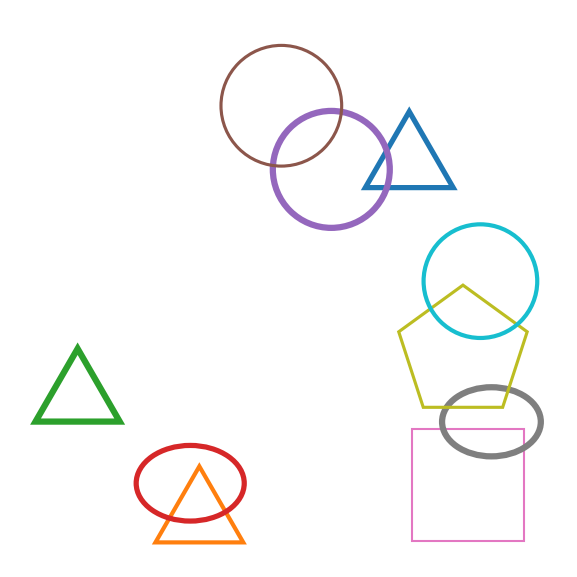[{"shape": "triangle", "thickness": 2.5, "radius": 0.44, "center": [0.709, 0.718]}, {"shape": "triangle", "thickness": 2, "radius": 0.44, "center": [0.345, 0.104]}, {"shape": "triangle", "thickness": 3, "radius": 0.42, "center": [0.134, 0.311]}, {"shape": "oval", "thickness": 2.5, "radius": 0.47, "center": [0.329, 0.162]}, {"shape": "circle", "thickness": 3, "radius": 0.51, "center": [0.574, 0.706]}, {"shape": "circle", "thickness": 1.5, "radius": 0.52, "center": [0.487, 0.816]}, {"shape": "square", "thickness": 1, "radius": 0.48, "center": [0.81, 0.16]}, {"shape": "oval", "thickness": 3, "radius": 0.43, "center": [0.851, 0.269]}, {"shape": "pentagon", "thickness": 1.5, "radius": 0.58, "center": [0.802, 0.388]}, {"shape": "circle", "thickness": 2, "radius": 0.49, "center": [0.832, 0.512]}]